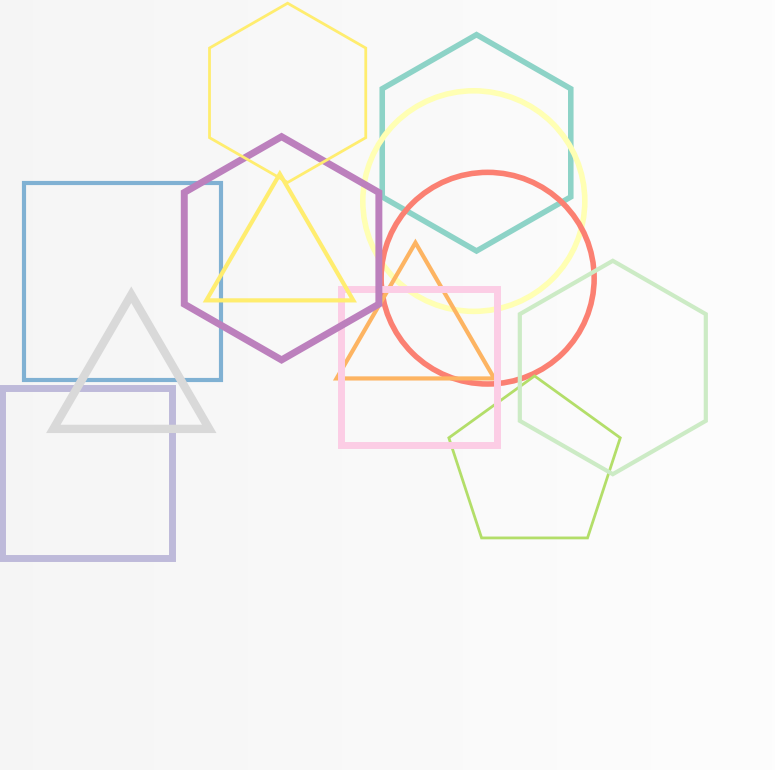[{"shape": "hexagon", "thickness": 2, "radius": 0.7, "center": [0.615, 0.815]}, {"shape": "circle", "thickness": 2, "radius": 0.72, "center": [0.611, 0.739]}, {"shape": "square", "thickness": 2.5, "radius": 0.55, "center": [0.112, 0.386]}, {"shape": "circle", "thickness": 2, "radius": 0.69, "center": [0.629, 0.639]}, {"shape": "square", "thickness": 1.5, "radius": 0.64, "center": [0.158, 0.634]}, {"shape": "triangle", "thickness": 1.5, "radius": 0.59, "center": [0.536, 0.567]}, {"shape": "pentagon", "thickness": 1, "radius": 0.58, "center": [0.69, 0.395]}, {"shape": "square", "thickness": 2.5, "radius": 0.5, "center": [0.541, 0.523]}, {"shape": "triangle", "thickness": 3, "radius": 0.58, "center": [0.169, 0.501]}, {"shape": "hexagon", "thickness": 2.5, "radius": 0.72, "center": [0.363, 0.678]}, {"shape": "hexagon", "thickness": 1.5, "radius": 0.69, "center": [0.791, 0.523]}, {"shape": "triangle", "thickness": 1.5, "radius": 0.55, "center": [0.361, 0.665]}, {"shape": "hexagon", "thickness": 1, "radius": 0.58, "center": [0.371, 0.879]}]